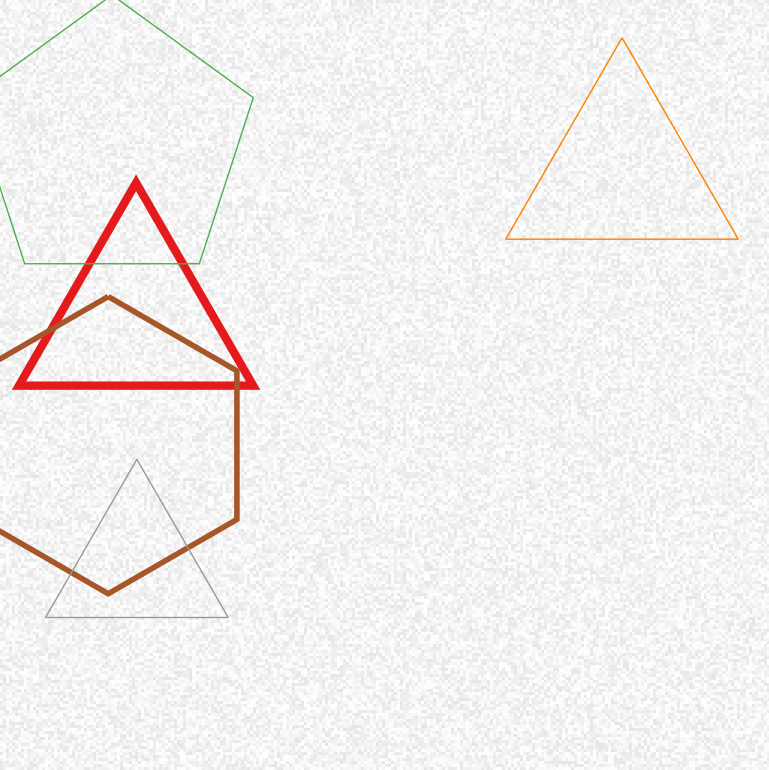[{"shape": "triangle", "thickness": 3, "radius": 0.88, "center": [0.177, 0.587]}, {"shape": "pentagon", "thickness": 0.5, "radius": 0.96, "center": [0.145, 0.814]}, {"shape": "triangle", "thickness": 0.5, "radius": 0.87, "center": [0.808, 0.777]}, {"shape": "hexagon", "thickness": 2, "radius": 0.96, "center": [0.141, 0.422]}, {"shape": "triangle", "thickness": 0.5, "radius": 0.68, "center": [0.178, 0.267]}]